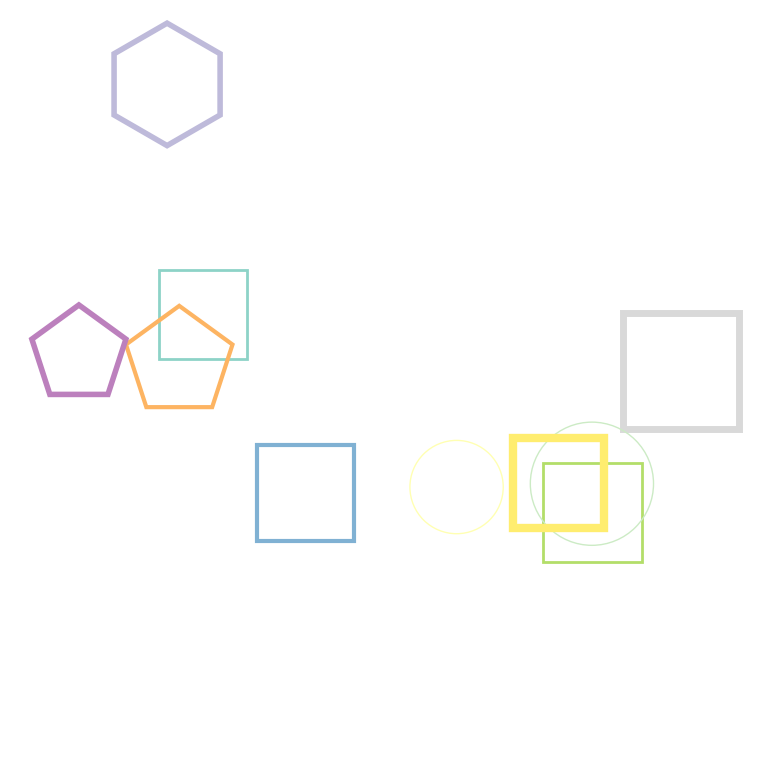[{"shape": "square", "thickness": 1, "radius": 0.29, "center": [0.263, 0.591]}, {"shape": "circle", "thickness": 0.5, "radius": 0.3, "center": [0.593, 0.367]}, {"shape": "hexagon", "thickness": 2, "radius": 0.4, "center": [0.217, 0.89]}, {"shape": "square", "thickness": 1.5, "radius": 0.31, "center": [0.396, 0.36]}, {"shape": "pentagon", "thickness": 1.5, "radius": 0.36, "center": [0.233, 0.53]}, {"shape": "square", "thickness": 1, "radius": 0.32, "center": [0.769, 0.335]}, {"shape": "square", "thickness": 2.5, "radius": 0.38, "center": [0.884, 0.519]}, {"shape": "pentagon", "thickness": 2, "radius": 0.32, "center": [0.102, 0.54]}, {"shape": "circle", "thickness": 0.5, "radius": 0.4, "center": [0.769, 0.372]}, {"shape": "square", "thickness": 3, "radius": 0.29, "center": [0.725, 0.372]}]